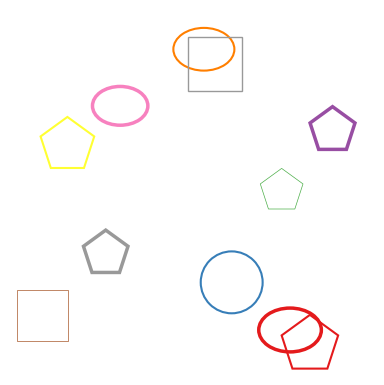[{"shape": "pentagon", "thickness": 1.5, "radius": 0.39, "center": [0.805, 0.105]}, {"shape": "oval", "thickness": 2.5, "radius": 0.41, "center": [0.753, 0.143]}, {"shape": "circle", "thickness": 1.5, "radius": 0.4, "center": [0.602, 0.267]}, {"shape": "pentagon", "thickness": 0.5, "radius": 0.29, "center": [0.732, 0.504]}, {"shape": "pentagon", "thickness": 2.5, "radius": 0.31, "center": [0.864, 0.662]}, {"shape": "oval", "thickness": 1.5, "radius": 0.4, "center": [0.53, 0.872]}, {"shape": "pentagon", "thickness": 1.5, "radius": 0.37, "center": [0.175, 0.623]}, {"shape": "square", "thickness": 0.5, "radius": 0.33, "center": [0.11, 0.18]}, {"shape": "oval", "thickness": 2.5, "radius": 0.36, "center": [0.312, 0.725]}, {"shape": "pentagon", "thickness": 2.5, "radius": 0.3, "center": [0.275, 0.341]}, {"shape": "square", "thickness": 1, "radius": 0.35, "center": [0.558, 0.833]}]